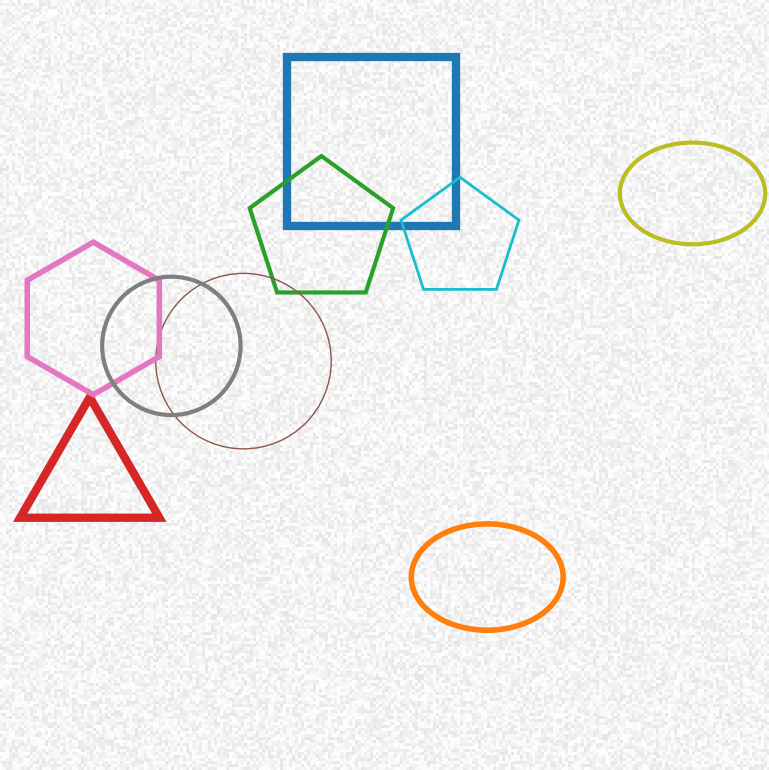[{"shape": "square", "thickness": 3, "radius": 0.55, "center": [0.482, 0.816]}, {"shape": "oval", "thickness": 2, "radius": 0.49, "center": [0.633, 0.251]}, {"shape": "pentagon", "thickness": 1.5, "radius": 0.49, "center": [0.417, 0.699]}, {"shape": "triangle", "thickness": 3, "radius": 0.52, "center": [0.117, 0.38]}, {"shape": "circle", "thickness": 0.5, "radius": 0.57, "center": [0.316, 0.531]}, {"shape": "hexagon", "thickness": 2, "radius": 0.5, "center": [0.121, 0.586]}, {"shape": "circle", "thickness": 1.5, "radius": 0.45, "center": [0.223, 0.551]}, {"shape": "oval", "thickness": 1.5, "radius": 0.47, "center": [0.899, 0.749]}, {"shape": "pentagon", "thickness": 1, "radius": 0.4, "center": [0.597, 0.689]}]